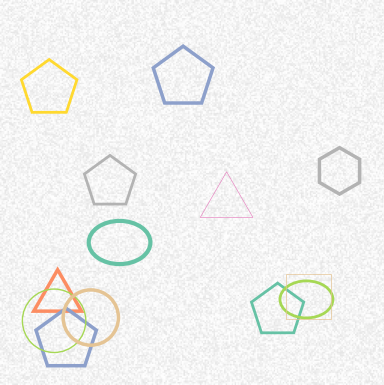[{"shape": "oval", "thickness": 3, "radius": 0.4, "center": [0.311, 0.37]}, {"shape": "pentagon", "thickness": 2, "radius": 0.36, "center": [0.721, 0.193]}, {"shape": "triangle", "thickness": 2.5, "radius": 0.36, "center": [0.15, 0.228]}, {"shape": "pentagon", "thickness": 2.5, "radius": 0.41, "center": [0.476, 0.798]}, {"shape": "pentagon", "thickness": 2.5, "radius": 0.41, "center": [0.172, 0.117]}, {"shape": "triangle", "thickness": 0.5, "radius": 0.4, "center": [0.589, 0.475]}, {"shape": "circle", "thickness": 1, "radius": 0.41, "center": [0.141, 0.167]}, {"shape": "oval", "thickness": 2, "radius": 0.34, "center": [0.796, 0.222]}, {"shape": "pentagon", "thickness": 2, "radius": 0.38, "center": [0.128, 0.77]}, {"shape": "circle", "thickness": 2.5, "radius": 0.36, "center": [0.236, 0.175]}, {"shape": "square", "thickness": 0.5, "radius": 0.29, "center": [0.802, 0.231]}, {"shape": "pentagon", "thickness": 2, "radius": 0.35, "center": [0.286, 0.526]}, {"shape": "hexagon", "thickness": 2.5, "radius": 0.3, "center": [0.882, 0.556]}]